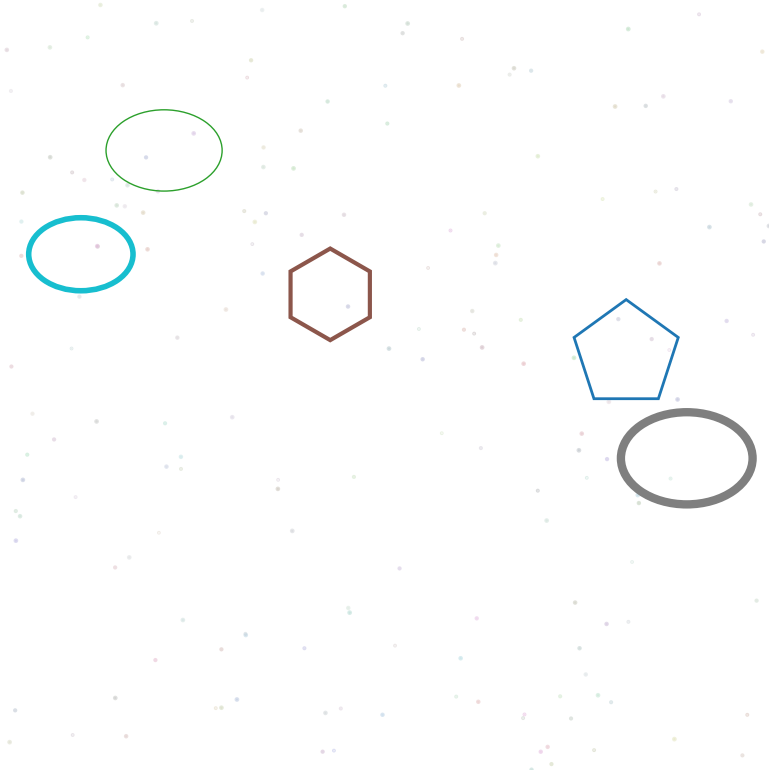[{"shape": "pentagon", "thickness": 1, "radius": 0.36, "center": [0.813, 0.54]}, {"shape": "oval", "thickness": 0.5, "radius": 0.38, "center": [0.213, 0.805]}, {"shape": "hexagon", "thickness": 1.5, "radius": 0.3, "center": [0.429, 0.618]}, {"shape": "oval", "thickness": 3, "radius": 0.43, "center": [0.892, 0.405]}, {"shape": "oval", "thickness": 2, "radius": 0.34, "center": [0.105, 0.67]}]